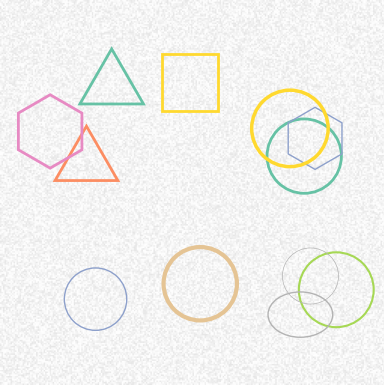[{"shape": "triangle", "thickness": 2, "radius": 0.48, "center": [0.29, 0.778]}, {"shape": "circle", "thickness": 2, "radius": 0.48, "center": [0.79, 0.594]}, {"shape": "triangle", "thickness": 2, "radius": 0.47, "center": [0.225, 0.578]}, {"shape": "hexagon", "thickness": 1, "radius": 0.4, "center": [0.818, 0.641]}, {"shape": "circle", "thickness": 1, "radius": 0.41, "center": [0.248, 0.223]}, {"shape": "hexagon", "thickness": 2, "radius": 0.48, "center": [0.13, 0.659]}, {"shape": "circle", "thickness": 1.5, "radius": 0.49, "center": [0.873, 0.247]}, {"shape": "square", "thickness": 2, "radius": 0.37, "center": [0.494, 0.786]}, {"shape": "circle", "thickness": 2.5, "radius": 0.5, "center": [0.753, 0.666]}, {"shape": "circle", "thickness": 3, "radius": 0.48, "center": [0.52, 0.263]}, {"shape": "circle", "thickness": 0.5, "radius": 0.36, "center": [0.806, 0.283]}, {"shape": "oval", "thickness": 1, "radius": 0.42, "center": [0.78, 0.183]}]